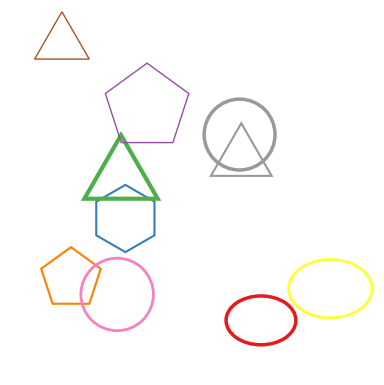[{"shape": "oval", "thickness": 2.5, "radius": 0.45, "center": [0.678, 0.168]}, {"shape": "hexagon", "thickness": 1.5, "radius": 0.44, "center": [0.326, 0.432]}, {"shape": "triangle", "thickness": 3, "radius": 0.55, "center": [0.314, 0.539]}, {"shape": "pentagon", "thickness": 1, "radius": 0.57, "center": [0.382, 0.722]}, {"shape": "pentagon", "thickness": 1.5, "radius": 0.41, "center": [0.184, 0.277]}, {"shape": "oval", "thickness": 2, "radius": 0.54, "center": [0.858, 0.25]}, {"shape": "triangle", "thickness": 1, "radius": 0.41, "center": [0.161, 0.887]}, {"shape": "circle", "thickness": 2, "radius": 0.47, "center": [0.304, 0.235]}, {"shape": "triangle", "thickness": 1.5, "radius": 0.46, "center": [0.627, 0.589]}, {"shape": "circle", "thickness": 2.5, "radius": 0.46, "center": [0.622, 0.65]}]